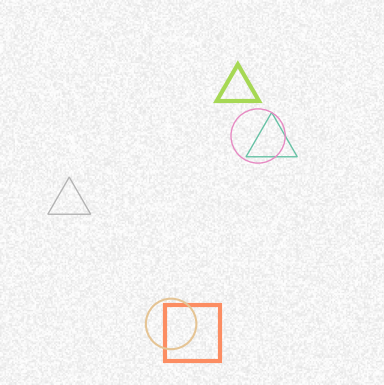[{"shape": "triangle", "thickness": 1, "radius": 0.38, "center": [0.706, 0.631]}, {"shape": "square", "thickness": 3, "radius": 0.36, "center": [0.5, 0.135]}, {"shape": "circle", "thickness": 1, "radius": 0.35, "center": [0.67, 0.647]}, {"shape": "triangle", "thickness": 3, "radius": 0.32, "center": [0.618, 0.769]}, {"shape": "circle", "thickness": 1.5, "radius": 0.33, "center": [0.444, 0.159]}, {"shape": "triangle", "thickness": 1, "radius": 0.32, "center": [0.18, 0.476]}]